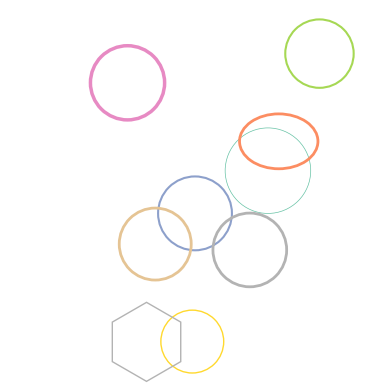[{"shape": "circle", "thickness": 0.5, "radius": 0.56, "center": [0.696, 0.557]}, {"shape": "oval", "thickness": 2, "radius": 0.51, "center": [0.724, 0.633]}, {"shape": "circle", "thickness": 1.5, "radius": 0.48, "center": [0.507, 0.446]}, {"shape": "circle", "thickness": 2.5, "radius": 0.48, "center": [0.331, 0.785]}, {"shape": "circle", "thickness": 1.5, "radius": 0.44, "center": [0.83, 0.861]}, {"shape": "circle", "thickness": 1, "radius": 0.41, "center": [0.499, 0.113]}, {"shape": "circle", "thickness": 2, "radius": 0.47, "center": [0.403, 0.366]}, {"shape": "hexagon", "thickness": 1, "radius": 0.51, "center": [0.381, 0.112]}, {"shape": "circle", "thickness": 2, "radius": 0.48, "center": [0.649, 0.351]}]